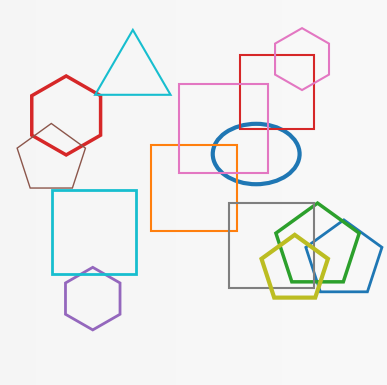[{"shape": "pentagon", "thickness": 2, "radius": 0.52, "center": [0.887, 0.326]}, {"shape": "oval", "thickness": 3, "radius": 0.56, "center": [0.661, 0.6]}, {"shape": "square", "thickness": 1.5, "radius": 0.56, "center": [0.501, 0.511]}, {"shape": "pentagon", "thickness": 2.5, "radius": 0.57, "center": [0.82, 0.359]}, {"shape": "square", "thickness": 1.5, "radius": 0.48, "center": [0.714, 0.76]}, {"shape": "hexagon", "thickness": 2.5, "radius": 0.51, "center": [0.171, 0.7]}, {"shape": "hexagon", "thickness": 2, "radius": 0.41, "center": [0.239, 0.224]}, {"shape": "pentagon", "thickness": 1, "radius": 0.46, "center": [0.132, 0.587]}, {"shape": "hexagon", "thickness": 1.5, "radius": 0.4, "center": [0.779, 0.847]}, {"shape": "square", "thickness": 1.5, "radius": 0.58, "center": [0.577, 0.667]}, {"shape": "square", "thickness": 1.5, "radius": 0.55, "center": [0.7, 0.363]}, {"shape": "pentagon", "thickness": 3, "radius": 0.45, "center": [0.761, 0.3]}, {"shape": "square", "thickness": 2, "radius": 0.54, "center": [0.243, 0.397]}, {"shape": "triangle", "thickness": 1.5, "radius": 0.56, "center": [0.343, 0.81]}]